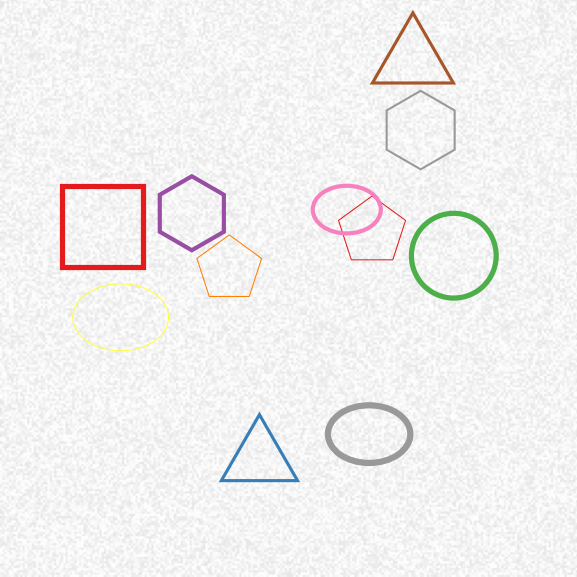[{"shape": "pentagon", "thickness": 0.5, "radius": 0.31, "center": [0.644, 0.599]}, {"shape": "square", "thickness": 2.5, "radius": 0.35, "center": [0.177, 0.607]}, {"shape": "triangle", "thickness": 1.5, "radius": 0.38, "center": [0.449, 0.205]}, {"shape": "circle", "thickness": 2.5, "radius": 0.37, "center": [0.786, 0.556]}, {"shape": "hexagon", "thickness": 2, "radius": 0.32, "center": [0.332, 0.63]}, {"shape": "pentagon", "thickness": 0.5, "radius": 0.29, "center": [0.397, 0.533]}, {"shape": "oval", "thickness": 0.5, "radius": 0.41, "center": [0.209, 0.45]}, {"shape": "triangle", "thickness": 1.5, "radius": 0.4, "center": [0.715, 0.896]}, {"shape": "oval", "thickness": 2, "radius": 0.29, "center": [0.601, 0.636]}, {"shape": "oval", "thickness": 3, "radius": 0.36, "center": [0.639, 0.247]}, {"shape": "hexagon", "thickness": 1, "radius": 0.34, "center": [0.728, 0.774]}]